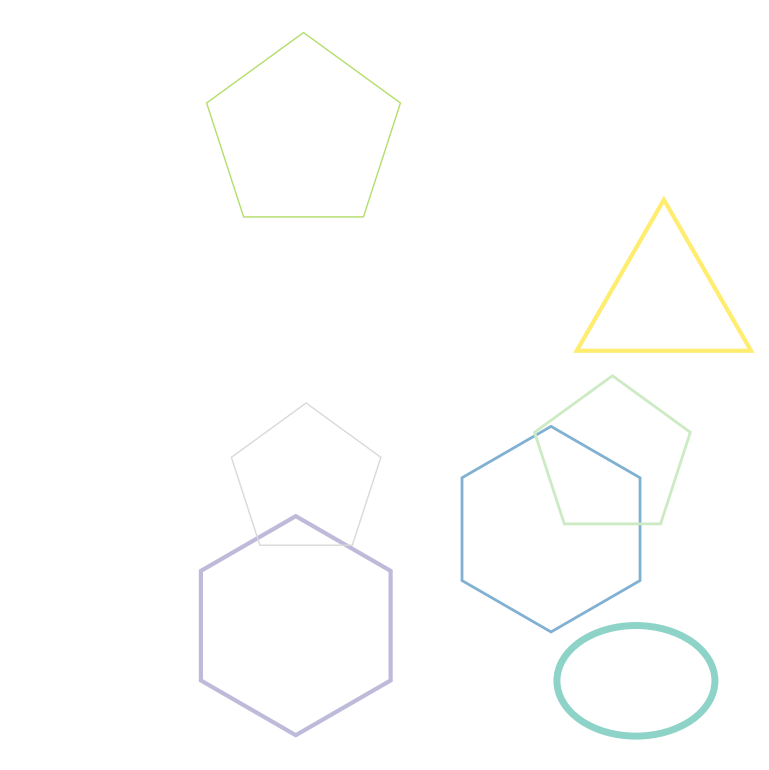[{"shape": "oval", "thickness": 2.5, "radius": 0.51, "center": [0.826, 0.116]}, {"shape": "hexagon", "thickness": 1.5, "radius": 0.71, "center": [0.384, 0.187]}, {"shape": "hexagon", "thickness": 1, "radius": 0.67, "center": [0.716, 0.313]}, {"shape": "pentagon", "thickness": 0.5, "radius": 0.66, "center": [0.394, 0.825]}, {"shape": "pentagon", "thickness": 0.5, "radius": 0.51, "center": [0.398, 0.375]}, {"shape": "pentagon", "thickness": 1, "radius": 0.53, "center": [0.795, 0.406]}, {"shape": "triangle", "thickness": 1.5, "radius": 0.65, "center": [0.862, 0.61]}]